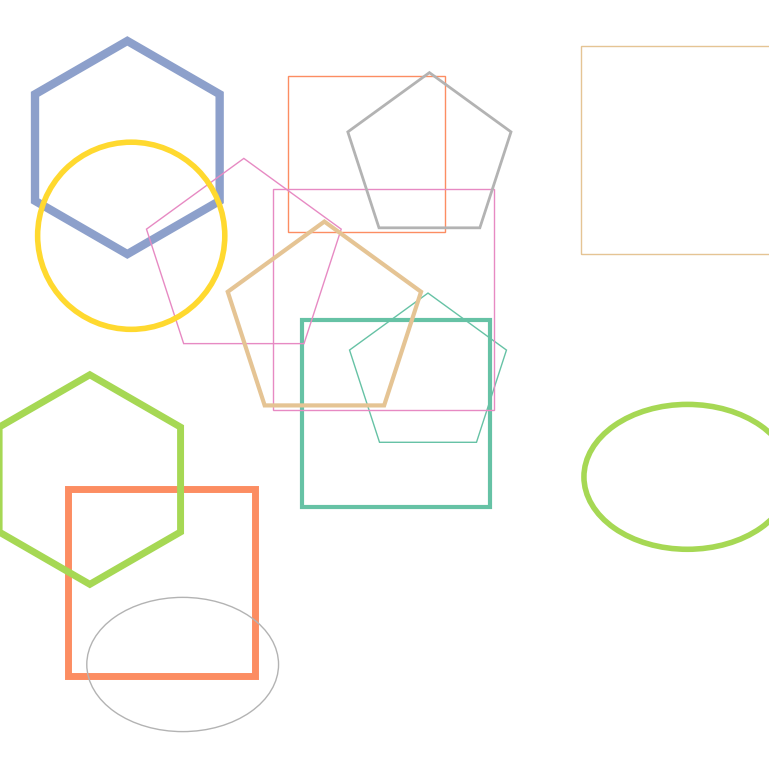[{"shape": "pentagon", "thickness": 0.5, "radius": 0.54, "center": [0.556, 0.512]}, {"shape": "square", "thickness": 1.5, "radius": 0.61, "center": [0.514, 0.463]}, {"shape": "square", "thickness": 0.5, "radius": 0.51, "center": [0.476, 0.8]}, {"shape": "square", "thickness": 2.5, "radius": 0.61, "center": [0.209, 0.243]}, {"shape": "hexagon", "thickness": 3, "radius": 0.69, "center": [0.165, 0.808]}, {"shape": "pentagon", "thickness": 0.5, "radius": 0.66, "center": [0.317, 0.661]}, {"shape": "square", "thickness": 0.5, "radius": 0.72, "center": [0.498, 0.611]}, {"shape": "hexagon", "thickness": 2.5, "radius": 0.68, "center": [0.117, 0.377]}, {"shape": "oval", "thickness": 2, "radius": 0.67, "center": [0.893, 0.381]}, {"shape": "circle", "thickness": 2, "radius": 0.61, "center": [0.17, 0.694]}, {"shape": "pentagon", "thickness": 1.5, "radius": 0.66, "center": [0.421, 0.58]}, {"shape": "square", "thickness": 0.5, "radius": 0.67, "center": [0.889, 0.805]}, {"shape": "oval", "thickness": 0.5, "radius": 0.62, "center": [0.237, 0.137]}, {"shape": "pentagon", "thickness": 1, "radius": 0.56, "center": [0.558, 0.794]}]